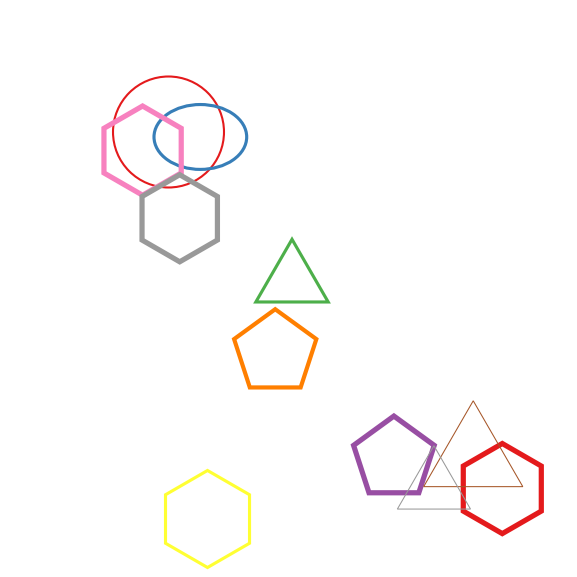[{"shape": "circle", "thickness": 1, "radius": 0.48, "center": [0.292, 0.771]}, {"shape": "hexagon", "thickness": 2.5, "radius": 0.39, "center": [0.87, 0.153]}, {"shape": "oval", "thickness": 1.5, "radius": 0.4, "center": [0.347, 0.762]}, {"shape": "triangle", "thickness": 1.5, "radius": 0.36, "center": [0.506, 0.512]}, {"shape": "pentagon", "thickness": 2.5, "radius": 0.37, "center": [0.682, 0.205]}, {"shape": "pentagon", "thickness": 2, "radius": 0.37, "center": [0.477, 0.389]}, {"shape": "hexagon", "thickness": 1.5, "radius": 0.42, "center": [0.359, 0.1]}, {"shape": "triangle", "thickness": 0.5, "radius": 0.5, "center": [0.819, 0.206]}, {"shape": "hexagon", "thickness": 2.5, "radius": 0.39, "center": [0.247, 0.738]}, {"shape": "hexagon", "thickness": 2.5, "radius": 0.38, "center": [0.311, 0.621]}, {"shape": "triangle", "thickness": 0.5, "radius": 0.37, "center": [0.751, 0.154]}]